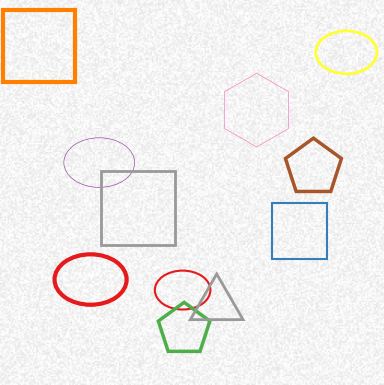[{"shape": "oval", "thickness": 3, "radius": 0.47, "center": [0.235, 0.274]}, {"shape": "oval", "thickness": 1.5, "radius": 0.36, "center": [0.474, 0.247]}, {"shape": "square", "thickness": 1.5, "radius": 0.36, "center": [0.778, 0.399]}, {"shape": "pentagon", "thickness": 2.5, "radius": 0.35, "center": [0.478, 0.144]}, {"shape": "oval", "thickness": 0.5, "radius": 0.46, "center": [0.258, 0.578]}, {"shape": "square", "thickness": 3, "radius": 0.47, "center": [0.102, 0.88]}, {"shape": "oval", "thickness": 2, "radius": 0.4, "center": [0.9, 0.864]}, {"shape": "pentagon", "thickness": 2.5, "radius": 0.38, "center": [0.814, 0.565]}, {"shape": "hexagon", "thickness": 0.5, "radius": 0.48, "center": [0.666, 0.714]}, {"shape": "square", "thickness": 2, "radius": 0.48, "center": [0.359, 0.46]}, {"shape": "triangle", "thickness": 2, "radius": 0.4, "center": [0.563, 0.209]}]